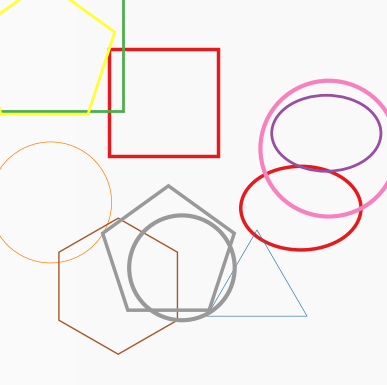[{"shape": "square", "thickness": 2.5, "radius": 0.7, "center": [0.422, 0.734]}, {"shape": "oval", "thickness": 2.5, "radius": 0.78, "center": [0.776, 0.459]}, {"shape": "triangle", "thickness": 0.5, "radius": 0.75, "center": [0.663, 0.253]}, {"shape": "square", "thickness": 2, "radius": 0.85, "center": [0.147, 0.881]}, {"shape": "oval", "thickness": 2, "radius": 0.7, "center": [0.842, 0.654]}, {"shape": "circle", "thickness": 0.5, "radius": 0.79, "center": [0.131, 0.474]}, {"shape": "pentagon", "thickness": 2, "radius": 0.95, "center": [0.115, 0.858]}, {"shape": "hexagon", "thickness": 1, "radius": 0.88, "center": [0.305, 0.257]}, {"shape": "circle", "thickness": 3, "radius": 0.88, "center": [0.848, 0.614]}, {"shape": "circle", "thickness": 3, "radius": 0.68, "center": [0.47, 0.304]}, {"shape": "pentagon", "thickness": 2.5, "radius": 0.89, "center": [0.435, 0.339]}]